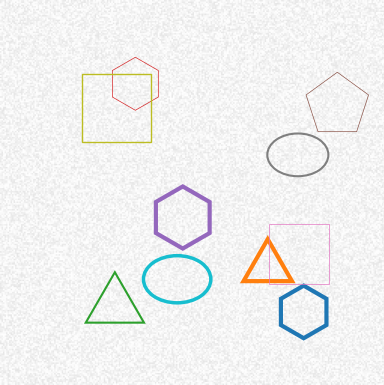[{"shape": "hexagon", "thickness": 3, "radius": 0.34, "center": [0.789, 0.19]}, {"shape": "triangle", "thickness": 3, "radius": 0.36, "center": [0.695, 0.306]}, {"shape": "triangle", "thickness": 1.5, "radius": 0.44, "center": [0.298, 0.206]}, {"shape": "hexagon", "thickness": 0.5, "radius": 0.34, "center": [0.352, 0.782]}, {"shape": "hexagon", "thickness": 3, "radius": 0.4, "center": [0.475, 0.435]}, {"shape": "pentagon", "thickness": 0.5, "radius": 0.43, "center": [0.876, 0.727]}, {"shape": "square", "thickness": 0.5, "radius": 0.39, "center": [0.776, 0.339]}, {"shape": "oval", "thickness": 1.5, "radius": 0.4, "center": [0.774, 0.598]}, {"shape": "square", "thickness": 1, "radius": 0.44, "center": [0.302, 0.719]}, {"shape": "oval", "thickness": 2.5, "radius": 0.44, "center": [0.46, 0.275]}]